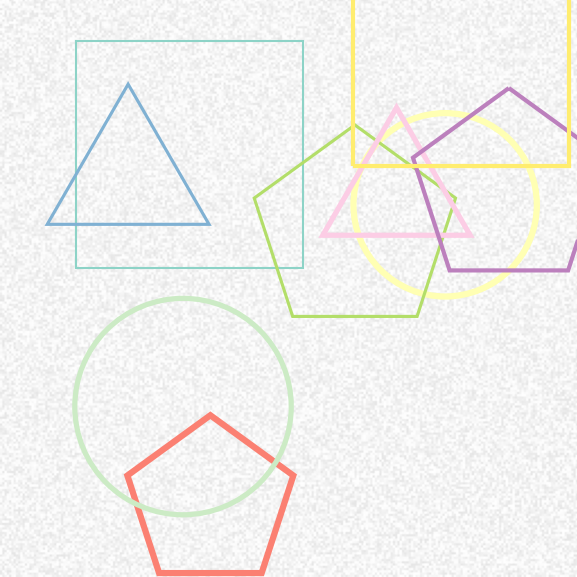[{"shape": "square", "thickness": 1, "radius": 0.98, "center": [0.328, 0.732]}, {"shape": "circle", "thickness": 3, "radius": 0.79, "center": [0.771, 0.645]}, {"shape": "pentagon", "thickness": 3, "radius": 0.76, "center": [0.364, 0.129]}, {"shape": "triangle", "thickness": 1.5, "radius": 0.81, "center": [0.222, 0.692]}, {"shape": "pentagon", "thickness": 1.5, "radius": 0.92, "center": [0.615, 0.599]}, {"shape": "triangle", "thickness": 2.5, "radius": 0.74, "center": [0.687, 0.665]}, {"shape": "pentagon", "thickness": 2, "radius": 0.87, "center": [0.881, 0.672]}, {"shape": "circle", "thickness": 2.5, "radius": 0.94, "center": [0.317, 0.295]}, {"shape": "square", "thickness": 2, "radius": 0.94, "center": [0.798, 0.899]}]